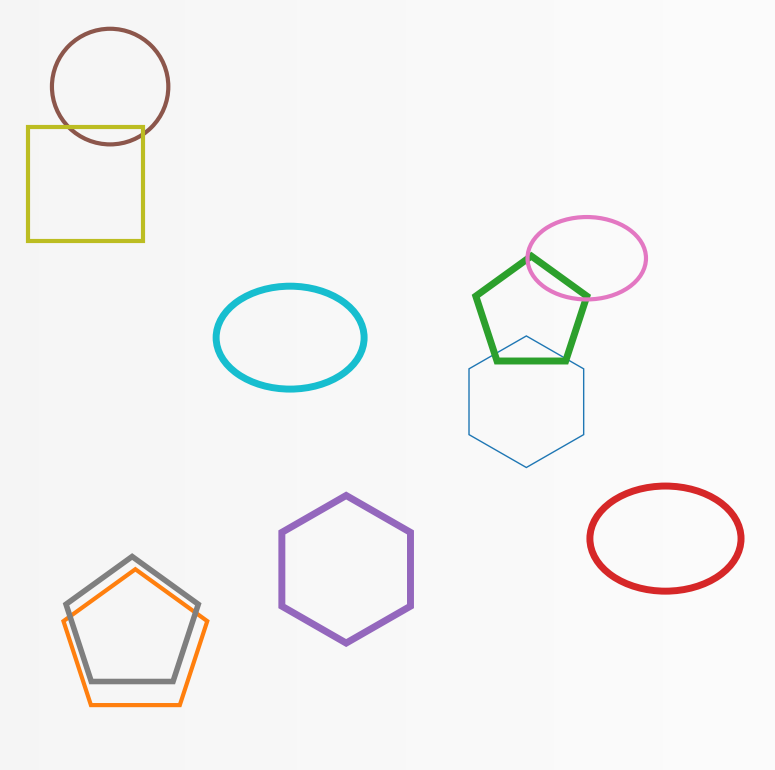[{"shape": "hexagon", "thickness": 0.5, "radius": 0.43, "center": [0.679, 0.478]}, {"shape": "pentagon", "thickness": 1.5, "radius": 0.49, "center": [0.175, 0.163]}, {"shape": "pentagon", "thickness": 2.5, "radius": 0.38, "center": [0.686, 0.592]}, {"shape": "oval", "thickness": 2.5, "radius": 0.49, "center": [0.859, 0.301]}, {"shape": "hexagon", "thickness": 2.5, "radius": 0.48, "center": [0.447, 0.261]}, {"shape": "circle", "thickness": 1.5, "radius": 0.38, "center": [0.142, 0.888]}, {"shape": "oval", "thickness": 1.5, "radius": 0.38, "center": [0.757, 0.665]}, {"shape": "pentagon", "thickness": 2, "radius": 0.45, "center": [0.171, 0.188]}, {"shape": "square", "thickness": 1.5, "radius": 0.37, "center": [0.111, 0.761]}, {"shape": "oval", "thickness": 2.5, "radius": 0.48, "center": [0.374, 0.562]}]